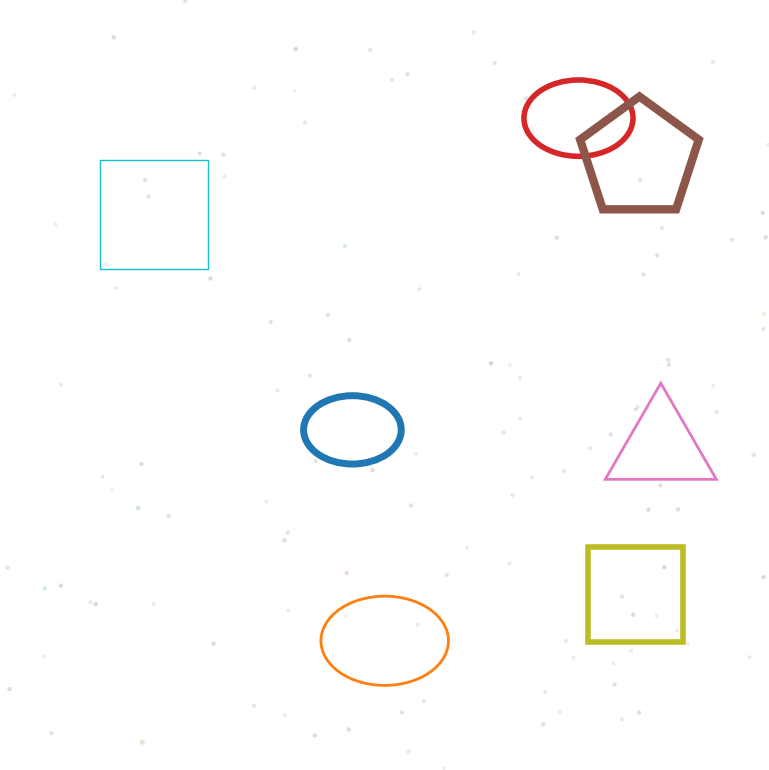[{"shape": "oval", "thickness": 2.5, "radius": 0.32, "center": [0.458, 0.442]}, {"shape": "oval", "thickness": 1, "radius": 0.41, "center": [0.5, 0.168]}, {"shape": "oval", "thickness": 2, "radius": 0.35, "center": [0.751, 0.847]}, {"shape": "pentagon", "thickness": 3, "radius": 0.4, "center": [0.83, 0.794]}, {"shape": "triangle", "thickness": 1, "radius": 0.42, "center": [0.858, 0.419]}, {"shape": "square", "thickness": 2, "radius": 0.31, "center": [0.825, 0.228]}, {"shape": "square", "thickness": 0.5, "radius": 0.35, "center": [0.2, 0.722]}]